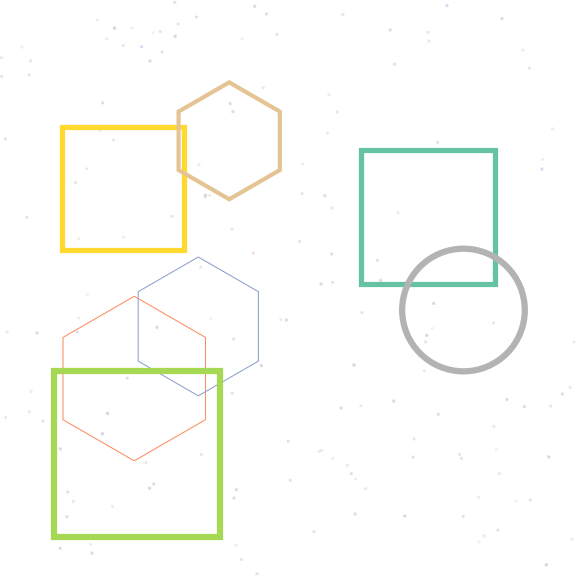[{"shape": "square", "thickness": 2.5, "radius": 0.58, "center": [0.742, 0.623]}, {"shape": "hexagon", "thickness": 0.5, "radius": 0.71, "center": [0.232, 0.344]}, {"shape": "hexagon", "thickness": 0.5, "radius": 0.6, "center": [0.343, 0.434]}, {"shape": "square", "thickness": 3, "radius": 0.72, "center": [0.237, 0.213]}, {"shape": "square", "thickness": 2.5, "radius": 0.53, "center": [0.213, 0.672]}, {"shape": "hexagon", "thickness": 2, "radius": 0.51, "center": [0.397, 0.755]}, {"shape": "circle", "thickness": 3, "radius": 0.53, "center": [0.803, 0.462]}]